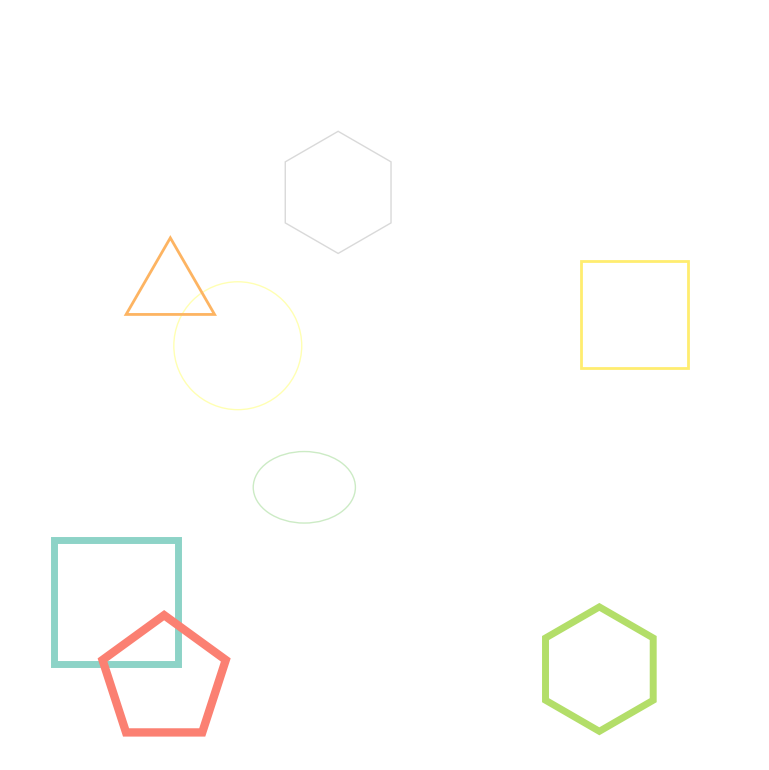[{"shape": "square", "thickness": 2.5, "radius": 0.4, "center": [0.151, 0.218]}, {"shape": "circle", "thickness": 0.5, "radius": 0.42, "center": [0.309, 0.551]}, {"shape": "pentagon", "thickness": 3, "radius": 0.42, "center": [0.213, 0.117]}, {"shape": "triangle", "thickness": 1, "radius": 0.33, "center": [0.221, 0.625]}, {"shape": "hexagon", "thickness": 2.5, "radius": 0.4, "center": [0.778, 0.131]}, {"shape": "hexagon", "thickness": 0.5, "radius": 0.4, "center": [0.439, 0.75]}, {"shape": "oval", "thickness": 0.5, "radius": 0.33, "center": [0.395, 0.367]}, {"shape": "square", "thickness": 1, "radius": 0.35, "center": [0.824, 0.591]}]